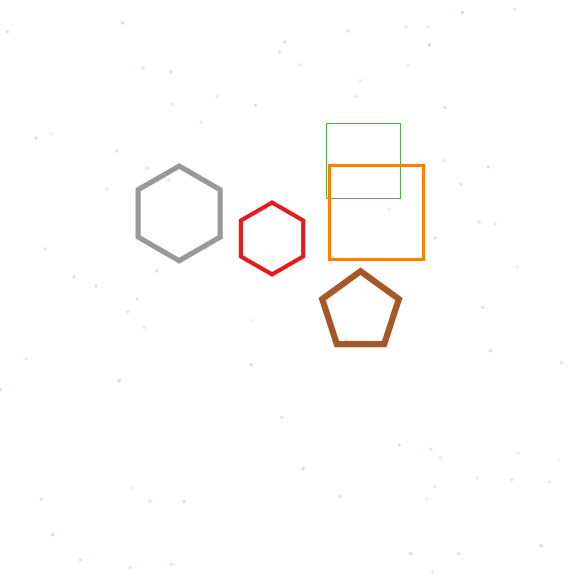[{"shape": "hexagon", "thickness": 2, "radius": 0.31, "center": [0.471, 0.586]}, {"shape": "square", "thickness": 0.5, "radius": 0.32, "center": [0.628, 0.721]}, {"shape": "square", "thickness": 1.5, "radius": 0.41, "center": [0.651, 0.632]}, {"shape": "pentagon", "thickness": 3, "radius": 0.35, "center": [0.624, 0.46]}, {"shape": "hexagon", "thickness": 2.5, "radius": 0.41, "center": [0.31, 0.63]}]